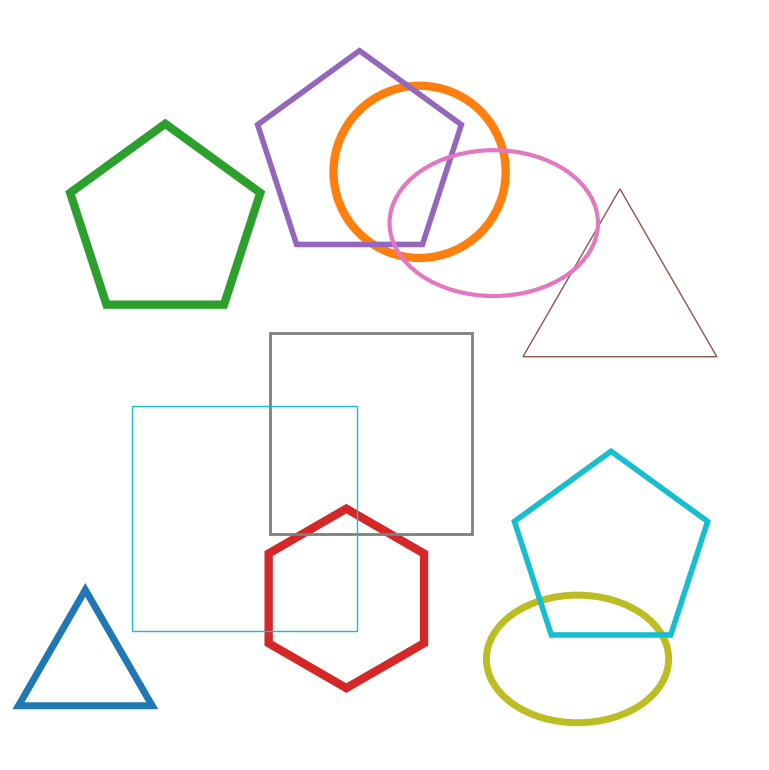[{"shape": "triangle", "thickness": 2.5, "radius": 0.5, "center": [0.111, 0.134]}, {"shape": "circle", "thickness": 3, "radius": 0.56, "center": [0.545, 0.777]}, {"shape": "pentagon", "thickness": 3, "radius": 0.65, "center": [0.215, 0.709]}, {"shape": "hexagon", "thickness": 3, "radius": 0.58, "center": [0.45, 0.223]}, {"shape": "pentagon", "thickness": 2, "radius": 0.7, "center": [0.467, 0.795]}, {"shape": "triangle", "thickness": 0.5, "radius": 0.73, "center": [0.805, 0.609]}, {"shape": "oval", "thickness": 1.5, "radius": 0.68, "center": [0.641, 0.71]}, {"shape": "square", "thickness": 1, "radius": 0.65, "center": [0.481, 0.437]}, {"shape": "oval", "thickness": 2.5, "radius": 0.59, "center": [0.75, 0.144]}, {"shape": "square", "thickness": 0.5, "radius": 0.73, "center": [0.317, 0.327]}, {"shape": "pentagon", "thickness": 2, "radius": 0.66, "center": [0.794, 0.282]}]